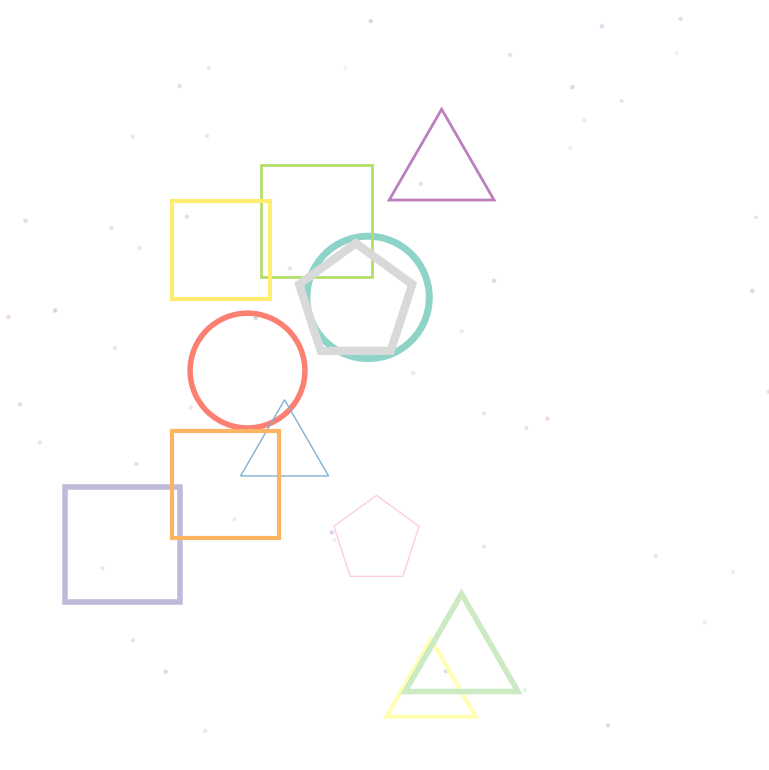[{"shape": "circle", "thickness": 2.5, "radius": 0.4, "center": [0.478, 0.614]}, {"shape": "triangle", "thickness": 1.5, "radius": 0.34, "center": [0.56, 0.103]}, {"shape": "square", "thickness": 2, "radius": 0.37, "center": [0.159, 0.293]}, {"shape": "circle", "thickness": 2, "radius": 0.37, "center": [0.321, 0.519]}, {"shape": "triangle", "thickness": 0.5, "radius": 0.33, "center": [0.37, 0.415]}, {"shape": "square", "thickness": 1.5, "radius": 0.35, "center": [0.293, 0.371]}, {"shape": "square", "thickness": 1, "radius": 0.36, "center": [0.411, 0.713]}, {"shape": "pentagon", "thickness": 0.5, "radius": 0.29, "center": [0.489, 0.299]}, {"shape": "pentagon", "thickness": 3, "radius": 0.39, "center": [0.462, 0.607]}, {"shape": "triangle", "thickness": 1, "radius": 0.39, "center": [0.574, 0.78]}, {"shape": "triangle", "thickness": 2, "radius": 0.42, "center": [0.599, 0.144]}, {"shape": "square", "thickness": 1.5, "radius": 0.32, "center": [0.287, 0.676]}]